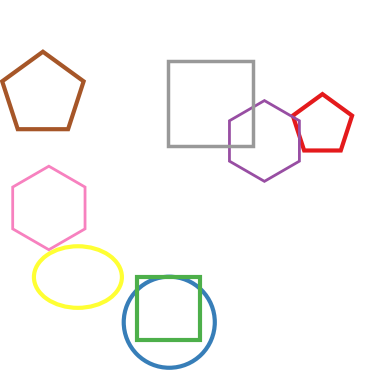[{"shape": "pentagon", "thickness": 3, "radius": 0.4, "center": [0.838, 0.675]}, {"shape": "circle", "thickness": 3, "radius": 0.59, "center": [0.44, 0.163]}, {"shape": "square", "thickness": 3, "radius": 0.41, "center": [0.437, 0.199]}, {"shape": "hexagon", "thickness": 2, "radius": 0.52, "center": [0.687, 0.634]}, {"shape": "oval", "thickness": 3, "radius": 0.57, "center": [0.202, 0.28]}, {"shape": "pentagon", "thickness": 3, "radius": 0.56, "center": [0.111, 0.754]}, {"shape": "hexagon", "thickness": 2, "radius": 0.54, "center": [0.127, 0.46]}, {"shape": "square", "thickness": 2.5, "radius": 0.55, "center": [0.546, 0.73]}]